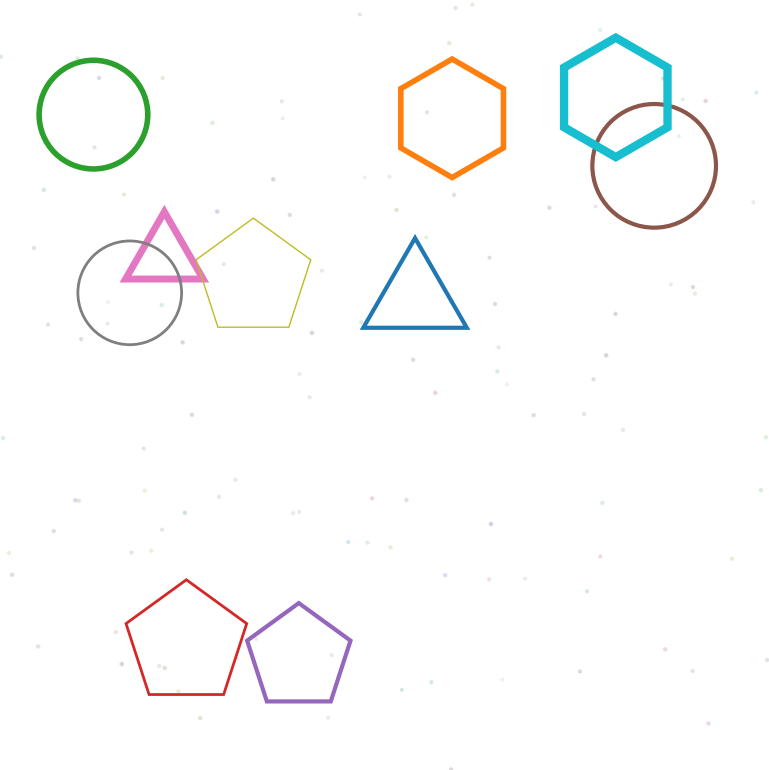[{"shape": "triangle", "thickness": 1.5, "radius": 0.39, "center": [0.539, 0.613]}, {"shape": "hexagon", "thickness": 2, "radius": 0.38, "center": [0.587, 0.846]}, {"shape": "circle", "thickness": 2, "radius": 0.35, "center": [0.121, 0.851]}, {"shape": "pentagon", "thickness": 1, "radius": 0.41, "center": [0.242, 0.165]}, {"shape": "pentagon", "thickness": 1.5, "radius": 0.35, "center": [0.388, 0.146]}, {"shape": "circle", "thickness": 1.5, "radius": 0.4, "center": [0.85, 0.785]}, {"shape": "triangle", "thickness": 2.5, "radius": 0.29, "center": [0.213, 0.667]}, {"shape": "circle", "thickness": 1, "radius": 0.34, "center": [0.168, 0.62]}, {"shape": "pentagon", "thickness": 0.5, "radius": 0.39, "center": [0.329, 0.638]}, {"shape": "hexagon", "thickness": 3, "radius": 0.39, "center": [0.8, 0.873]}]